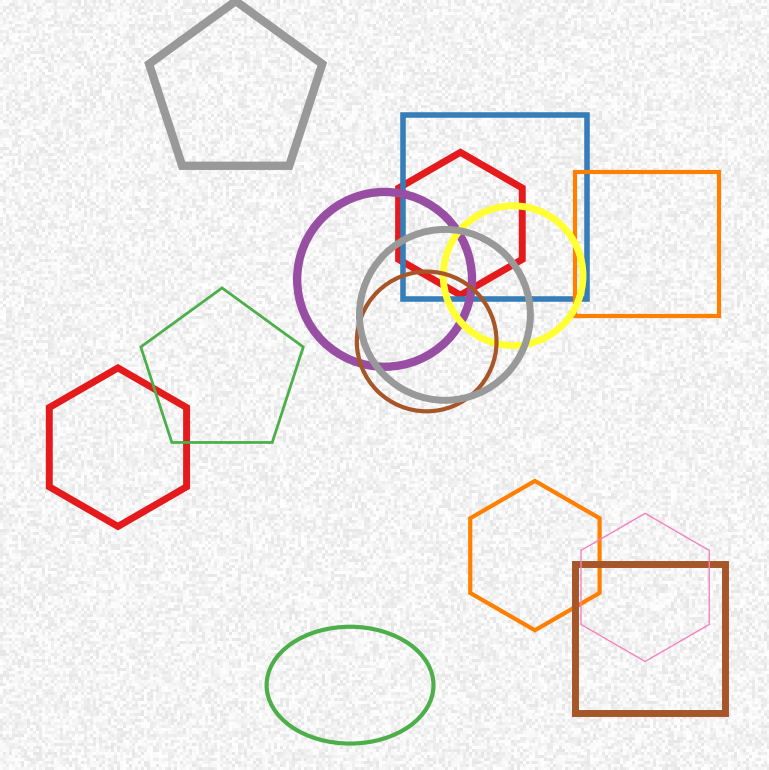[{"shape": "hexagon", "thickness": 2.5, "radius": 0.46, "center": [0.598, 0.709]}, {"shape": "hexagon", "thickness": 2.5, "radius": 0.51, "center": [0.153, 0.419]}, {"shape": "square", "thickness": 2, "radius": 0.6, "center": [0.643, 0.731]}, {"shape": "pentagon", "thickness": 1, "radius": 0.55, "center": [0.288, 0.515]}, {"shape": "oval", "thickness": 1.5, "radius": 0.54, "center": [0.455, 0.11]}, {"shape": "circle", "thickness": 3, "radius": 0.57, "center": [0.499, 0.637]}, {"shape": "hexagon", "thickness": 1.5, "radius": 0.48, "center": [0.695, 0.278]}, {"shape": "square", "thickness": 1.5, "radius": 0.47, "center": [0.84, 0.683]}, {"shape": "circle", "thickness": 2.5, "radius": 0.45, "center": [0.666, 0.642]}, {"shape": "square", "thickness": 2.5, "radius": 0.48, "center": [0.844, 0.171]}, {"shape": "circle", "thickness": 1.5, "radius": 0.45, "center": [0.554, 0.557]}, {"shape": "hexagon", "thickness": 0.5, "radius": 0.48, "center": [0.838, 0.237]}, {"shape": "pentagon", "thickness": 3, "radius": 0.59, "center": [0.306, 0.88]}, {"shape": "circle", "thickness": 2.5, "radius": 0.55, "center": [0.578, 0.591]}]